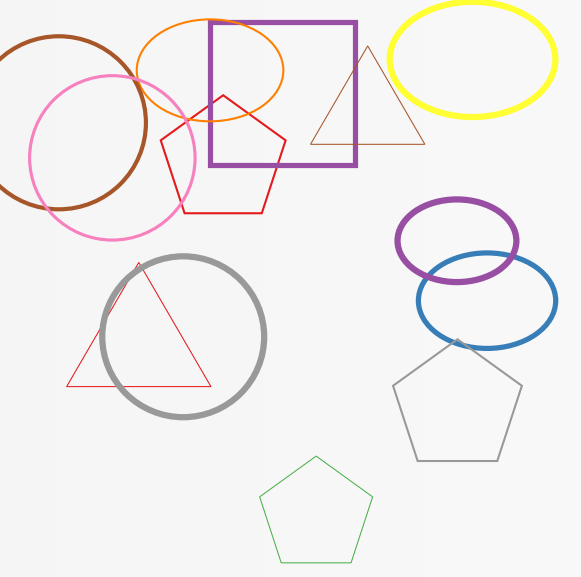[{"shape": "pentagon", "thickness": 1, "radius": 0.56, "center": [0.384, 0.721]}, {"shape": "triangle", "thickness": 0.5, "radius": 0.72, "center": [0.239, 0.401]}, {"shape": "oval", "thickness": 2.5, "radius": 0.59, "center": [0.838, 0.478]}, {"shape": "pentagon", "thickness": 0.5, "radius": 0.51, "center": [0.544, 0.107]}, {"shape": "square", "thickness": 2.5, "radius": 0.62, "center": [0.486, 0.838]}, {"shape": "oval", "thickness": 3, "radius": 0.51, "center": [0.786, 0.582]}, {"shape": "oval", "thickness": 1, "radius": 0.63, "center": [0.361, 0.877]}, {"shape": "oval", "thickness": 3, "radius": 0.71, "center": [0.813, 0.896]}, {"shape": "triangle", "thickness": 0.5, "radius": 0.57, "center": [0.633, 0.806]}, {"shape": "circle", "thickness": 2, "radius": 0.75, "center": [0.101, 0.787]}, {"shape": "circle", "thickness": 1.5, "radius": 0.71, "center": [0.193, 0.726]}, {"shape": "pentagon", "thickness": 1, "radius": 0.58, "center": [0.787, 0.295]}, {"shape": "circle", "thickness": 3, "radius": 0.7, "center": [0.315, 0.416]}]